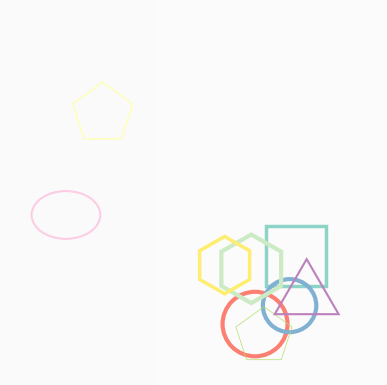[{"shape": "square", "thickness": 2.5, "radius": 0.39, "center": [0.763, 0.336]}, {"shape": "pentagon", "thickness": 1, "radius": 0.41, "center": [0.265, 0.705]}, {"shape": "circle", "thickness": 3, "radius": 0.42, "center": [0.658, 0.158]}, {"shape": "circle", "thickness": 3, "radius": 0.34, "center": [0.747, 0.206]}, {"shape": "pentagon", "thickness": 0.5, "radius": 0.38, "center": [0.681, 0.127]}, {"shape": "oval", "thickness": 1.5, "radius": 0.44, "center": [0.17, 0.442]}, {"shape": "triangle", "thickness": 1.5, "radius": 0.48, "center": [0.791, 0.232]}, {"shape": "hexagon", "thickness": 3, "radius": 0.45, "center": [0.648, 0.302]}, {"shape": "hexagon", "thickness": 2.5, "radius": 0.37, "center": [0.58, 0.311]}]